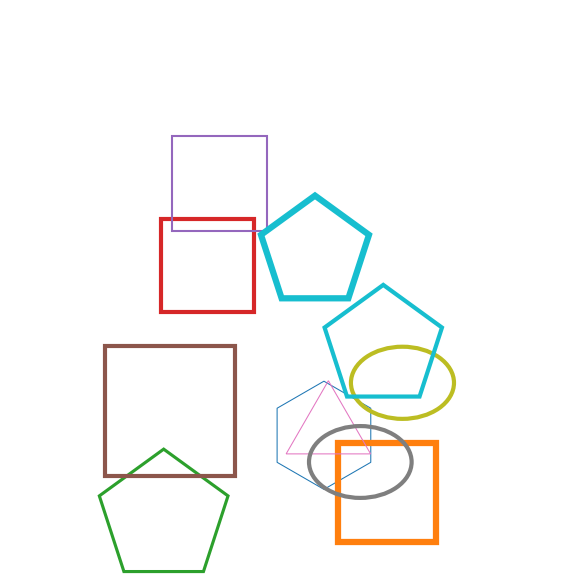[{"shape": "hexagon", "thickness": 0.5, "radius": 0.47, "center": [0.561, 0.245]}, {"shape": "square", "thickness": 3, "radius": 0.43, "center": [0.67, 0.146]}, {"shape": "pentagon", "thickness": 1.5, "radius": 0.59, "center": [0.283, 0.104]}, {"shape": "square", "thickness": 2, "radius": 0.4, "center": [0.36, 0.54]}, {"shape": "square", "thickness": 1, "radius": 0.41, "center": [0.38, 0.681]}, {"shape": "square", "thickness": 2, "radius": 0.56, "center": [0.294, 0.287]}, {"shape": "triangle", "thickness": 0.5, "radius": 0.42, "center": [0.569, 0.255]}, {"shape": "oval", "thickness": 2, "radius": 0.44, "center": [0.624, 0.199]}, {"shape": "oval", "thickness": 2, "radius": 0.45, "center": [0.697, 0.336]}, {"shape": "pentagon", "thickness": 2, "radius": 0.53, "center": [0.664, 0.399]}, {"shape": "pentagon", "thickness": 3, "radius": 0.49, "center": [0.545, 0.562]}]